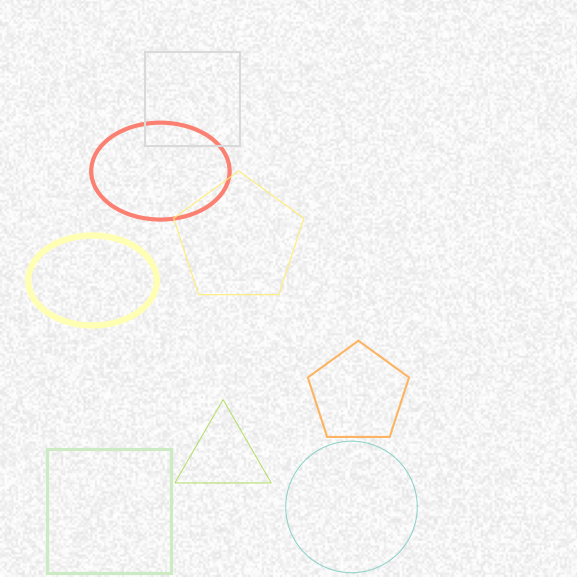[{"shape": "circle", "thickness": 0.5, "radius": 0.57, "center": [0.609, 0.121]}, {"shape": "oval", "thickness": 3, "radius": 0.56, "center": [0.16, 0.513]}, {"shape": "oval", "thickness": 2, "radius": 0.6, "center": [0.278, 0.703]}, {"shape": "pentagon", "thickness": 1, "radius": 0.46, "center": [0.621, 0.317]}, {"shape": "triangle", "thickness": 0.5, "radius": 0.48, "center": [0.386, 0.211]}, {"shape": "square", "thickness": 1, "radius": 0.41, "center": [0.334, 0.828]}, {"shape": "square", "thickness": 1.5, "radius": 0.54, "center": [0.188, 0.114]}, {"shape": "pentagon", "thickness": 0.5, "radius": 0.59, "center": [0.413, 0.585]}]